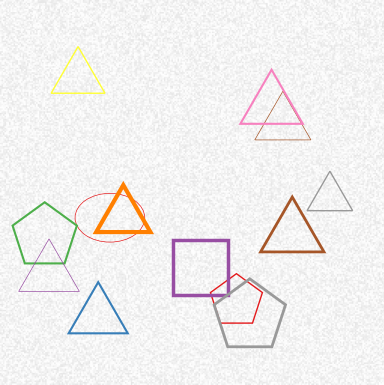[{"shape": "oval", "thickness": 0.5, "radius": 0.45, "center": [0.285, 0.434]}, {"shape": "pentagon", "thickness": 1, "radius": 0.35, "center": [0.614, 0.218]}, {"shape": "triangle", "thickness": 1.5, "radius": 0.44, "center": [0.255, 0.179]}, {"shape": "pentagon", "thickness": 1.5, "radius": 0.44, "center": [0.116, 0.387]}, {"shape": "square", "thickness": 2.5, "radius": 0.36, "center": [0.52, 0.306]}, {"shape": "triangle", "thickness": 0.5, "radius": 0.46, "center": [0.127, 0.289]}, {"shape": "triangle", "thickness": 3, "radius": 0.41, "center": [0.32, 0.438]}, {"shape": "triangle", "thickness": 1, "radius": 0.4, "center": [0.203, 0.798]}, {"shape": "triangle", "thickness": 0.5, "radius": 0.42, "center": [0.735, 0.679]}, {"shape": "triangle", "thickness": 2, "radius": 0.48, "center": [0.759, 0.393]}, {"shape": "triangle", "thickness": 1.5, "radius": 0.47, "center": [0.705, 0.725]}, {"shape": "pentagon", "thickness": 2, "radius": 0.49, "center": [0.649, 0.178]}, {"shape": "triangle", "thickness": 1, "radius": 0.34, "center": [0.857, 0.487]}]